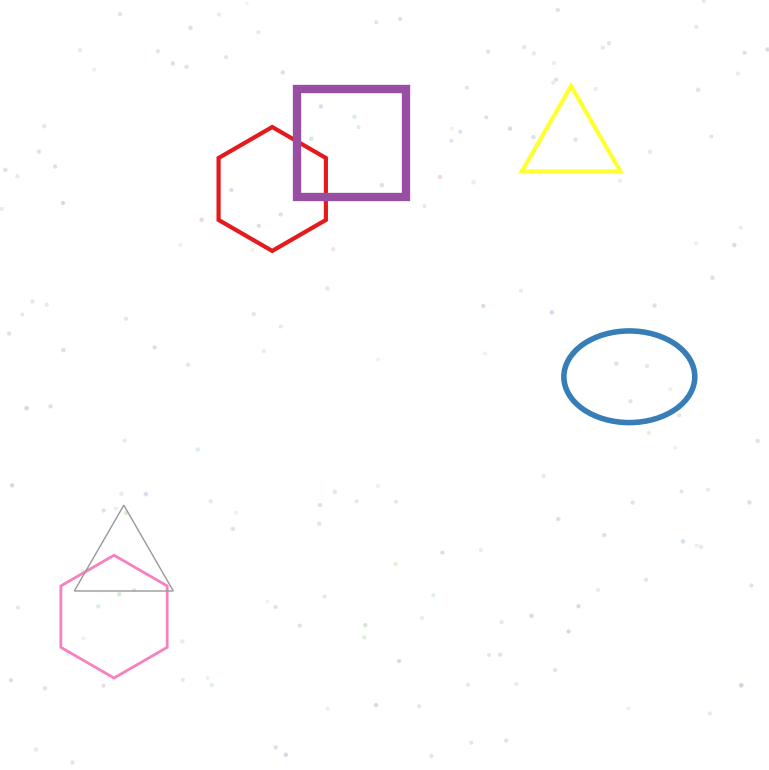[{"shape": "hexagon", "thickness": 1.5, "radius": 0.4, "center": [0.354, 0.755]}, {"shape": "oval", "thickness": 2, "radius": 0.43, "center": [0.817, 0.511]}, {"shape": "square", "thickness": 3, "radius": 0.35, "center": [0.457, 0.814]}, {"shape": "triangle", "thickness": 1.5, "radius": 0.37, "center": [0.742, 0.814]}, {"shape": "hexagon", "thickness": 1, "radius": 0.4, "center": [0.148, 0.199]}, {"shape": "triangle", "thickness": 0.5, "radius": 0.37, "center": [0.161, 0.27]}]